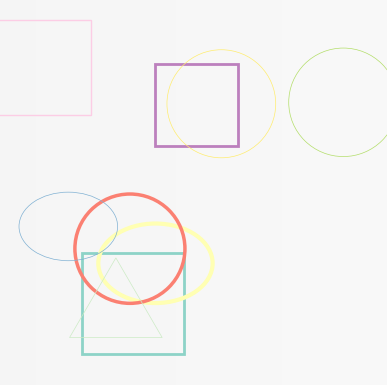[{"shape": "square", "thickness": 2, "radius": 0.66, "center": [0.343, 0.213]}, {"shape": "oval", "thickness": 3, "radius": 0.74, "center": [0.401, 0.316]}, {"shape": "circle", "thickness": 2.5, "radius": 0.71, "center": [0.335, 0.354]}, {"shape": "oval", "thickness": 0.5, "radius": 0.64, "center": [0.176, 0.412]}, {"shape": "circle", "thickness": 0.5, "radius": 0.7, "center": [0.886, 0.734]}, {"shape": "square", "thickness": 1, "radius": 0.62, "center": [0.111, 0.825]}, {"shape": "square", "thickness": 2, "radius": 0.53, "center": [0.507, 0.728]}, {"shape": "triangle", "thickness": 0.5, "radius": 0.69, "center": [0.299, 0.192]}, {"shape": "circle", "thickness": 0.5, "radius": 0.7, "center": [0.571, 0.73]}]